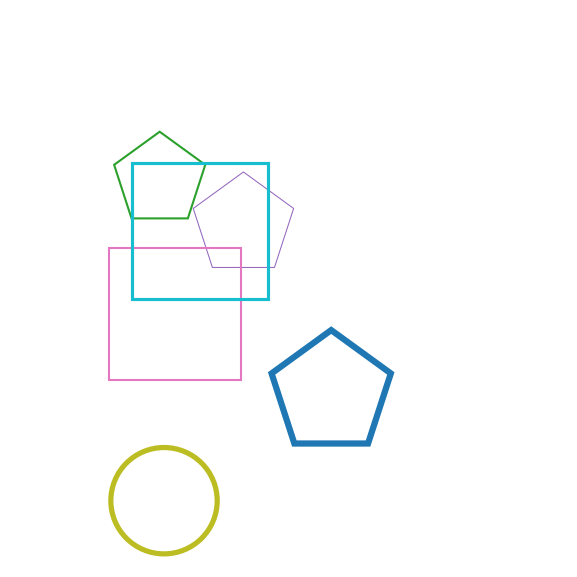[{"shape": "pentagon", "thickness": 3, "radius": 0.54, "center": [0.574, 0.319]}, {"shape": "pentagon", "thickness": 1, "radius": 0.41, "center": [0.277, 0.688]}, {"shape": "pentagon", "thickness": 0.5, "radius": 0.46, "center": [0.422, 0.61]}, {"shape": "square", "thickness": 1, "radius": 0.57, "center": [0.303, 0.455]}, {"shape": "circle", "thickness": 2.5, "radius": 0.46, "center": [0.284, 0.132]}, {"shape": "square", "thickness": 1.5, "radius": 0.59, "center": [0.346, 0.599]}]